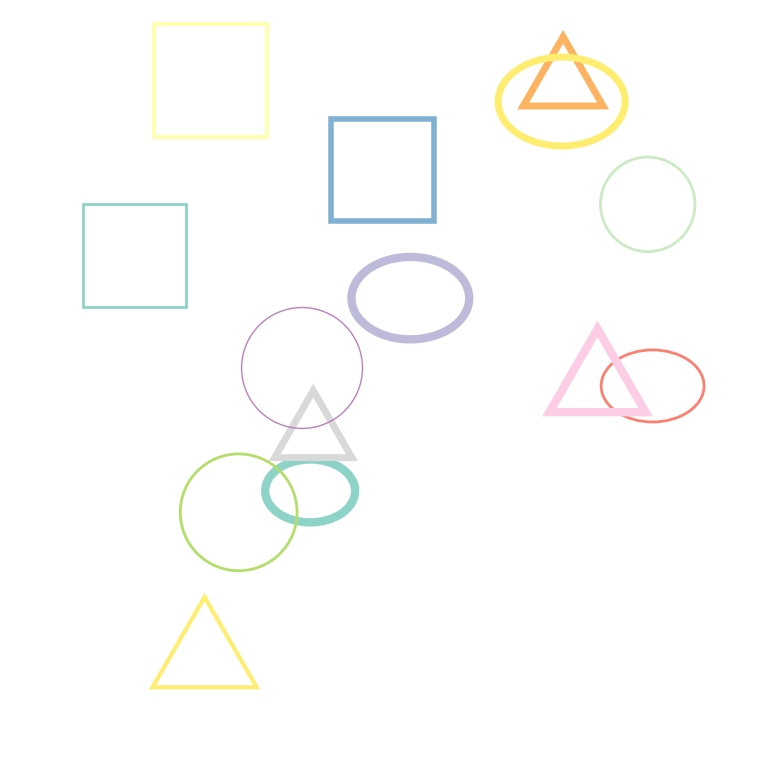[{"shape": "square", "thickness": 1, "radius": 0.33, "center": [0.175, 0.668]}, {"shape": "oval", "thickness": 3, "radius": 0.29, "center": [0.403, 0.362]}, {"shape": "square", "thickness": 1.5, "radius": 0.37, "center": [0.273, 0.895]}, {"shape": "oval", "thickness": 3, "radius": 0.38, "center": [0.533, 0.613]}, {"shape": "oval", "thickness": 1, "radius": 0.33, "center": [0.848, 0.499]}, {"shape": "square", "thickness": 2, "radius": 0.33, "center": [0.497, 0.78]}, {"shape": "triangle", "thickness": 2.5, "radius": 0.3, "center": [0.731, 0.892]}, {"shape": "circle", "thickness": 1, "radius": 0.38, "center": [0.31, 0.335]}, {"shape": "triangle", "thickness": 3, "radius": 0.36, "center": [0.776, 0.501]}, {"shape": "triangle", "thickness": 2.5, "radius": 0.29, "center": [0.407, 0.435]}, {"shape": "circle", "thickness": 0.5, "radius": 0.39, "center": [0.392, 0.522]}, {"shape": "circle", "thickness": 1, "radius": 0.31, "center": [0.841, 0.735]}, {"shape": "triangle", "thickness": 1.5, "radius": 0.39, "center": [0.266, 0.146]}, {"shape": "oval", "thickness": 2.5, "radius": 0.41, "center": [0.729, 0.868]}]